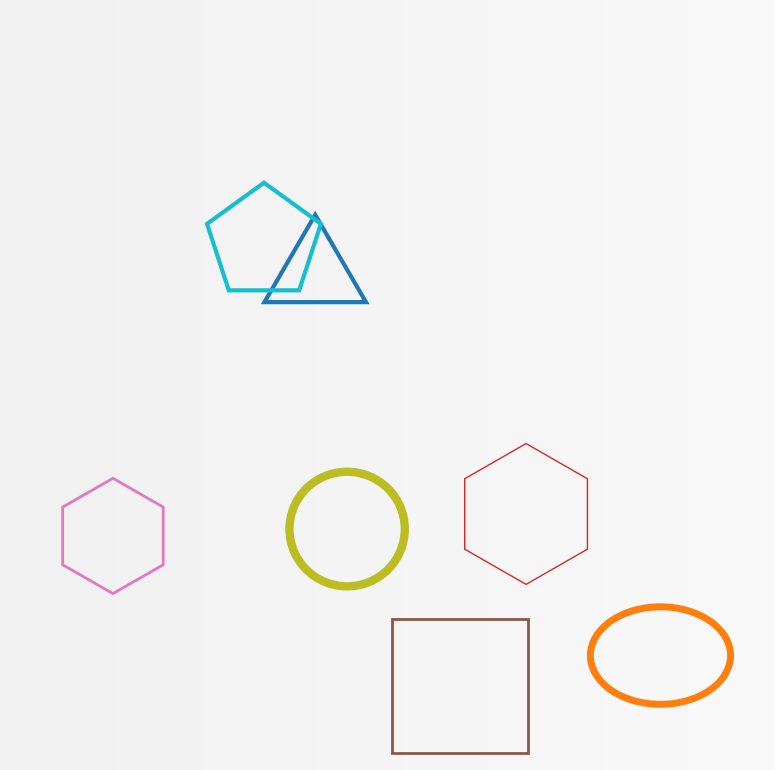[{"shape": "triangle", "thickness": 1.5, "radius": 0.38, "center": [0.407, 0.645]}, {"shape": "oval", "thickness": 2.5, "radius": 0.45, "center": [0.852, 0.149]}, {"shape": "hexagon", "thickness": 0.5, "radius": 0.46, "center": [0.679, 0.333]}, {"shape": "square", "thickness": 1, "radius": 0.44, "center": [0.594, 0.109]}, {"shape": "hexagon", "thickness": 1, "radius": 0.37, "center": [0.146, 0.304]}, {"shape": "circle", "thickness": 3, "radius": 0.37, "center": [0.448, 0.313]}, {"shape": "pentagon", "thickness": 1.5, "radius": 0.39, "center": [0.341, 0.685]}]